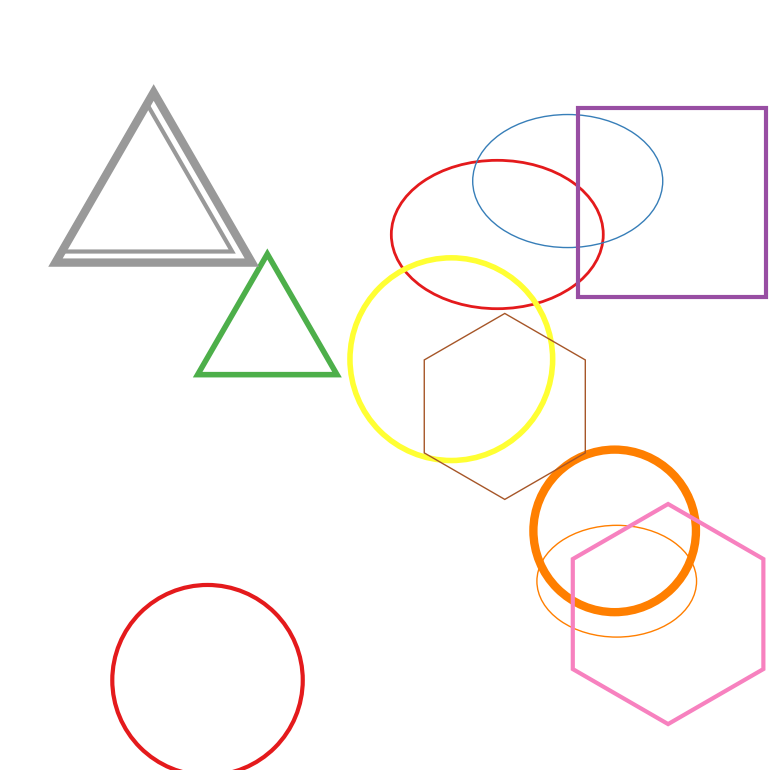[{"shape": "circle", "thickness": 1.5, "radius": 0.62, "center": [0.27, 0.117]}, {"shape": "oval", "thickness": 1, "radius": 0.69, "center": [0.646, 0.695]}, {"shape": "oval", "thickness": 0.5, "radius": 0.62, "center": [0.737, 0.765]}, {"shape": "triangle", "thickness": 2, "radius": 0.52, "center": [0.347, 0.566]}, {"shape": "square", "thickness": 1.5, "radius": 0.61, "center": [0.873, 0.737]}, {"shape": "circle", "thickness": 3, "radius": 0.53, "center": [0.798, 0.311]}, {"shape": "oval", "thickness": 0.5, "radius": 0.52, "center": [0.801, 0.245]}, {"shape": "circle", "thickness": 2, "radius": 0.66, "center": [0.586, 0.534]}, {"shape": "hexagon", "thickness": 0.5, "radius": 0.6, "center": [0.656, 0.472]}, {"shape": "hexagon", "thickness": 1.5, "radius": 0.71, "center": [0.868, 0.203]}, {"shape": "triangle", "thickness": 3, "radius": 0.74, "center": [0.2, 0.733]}, {"shape": "triangle", "thickness": 1.5, "radius": 0.64, "center": [0.19, 0.738]}]